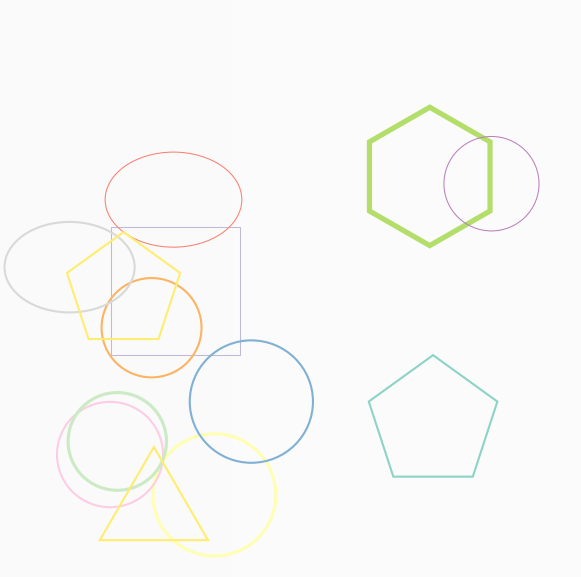[{"shape": "pentagon", "thickness": 1, "radius": 0.58, "center": [0.745, 0.268]}, {"shape": "circle", "thickness": 1.5, "radius": 0.53, "center": [0.369, 0.142]}, {"shape": "square", "thickness": 0.5, "radius": 0.55, "center": [0.303, 0.495]}, {"shape": "oval", "thickness": 0.5, "radius": 0.59, "center": [0.298, 0.653]}, {"shape": "circle", "thickness": 1, "radius": 0.53, "center": [0.432, 0.304]}, {"shape": "circle", "thickness": 1, "radius": 0.43, "center": [0.261, 0.432]}, {"shape": "hexagon", "thickness": 2.5, "radius": 0.6, "center": [0.739, 0.694]}, {"shape": "circle", "thickness": 1, "radius": 0.46, "center": [0.189, 0.212]}, {"shape": "oval", "thickness": 1, "radius": 0.56, "center": [0.12, 0.537]}, {"shape": "circle", "thickness": 0.5, "radius": 0.41, "center": [0.846, 0.681]}, {"shape": "circle", "thickness": 1.5, "radius": 0.42, "center": [0.202, 0.235]}, {"shape": "triangle", "thickness": 1, "radius": 0.54, "center": [0.265, 0.118]}, {"shape": "pentagon", "thickness": 1, "radius": 0.51, "center": [0.213, 0.495]}]